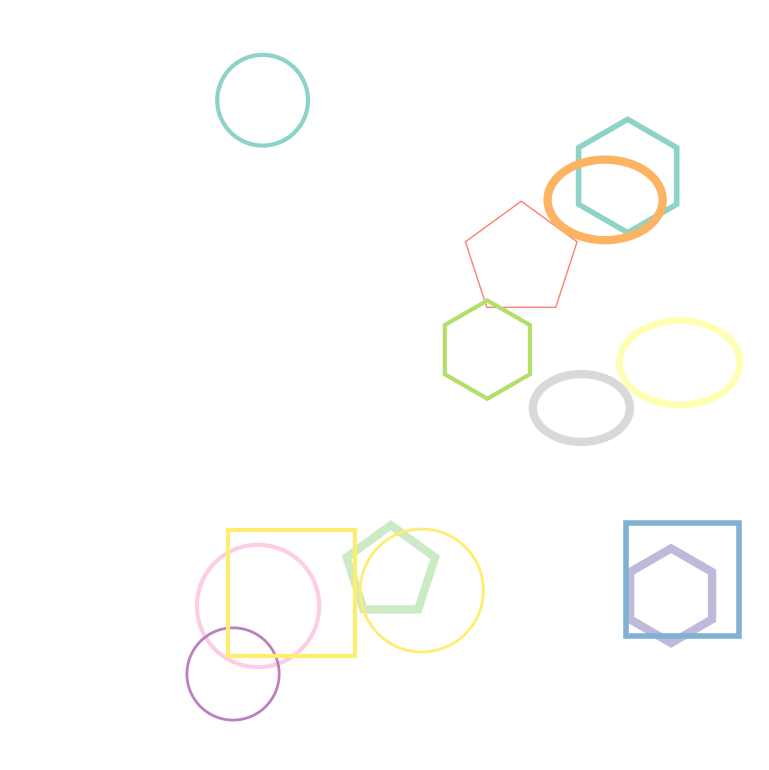[{"shape": "hexagon", "thickness": 2, "radius": 0.37, "center": [0.815, 0.771]}, {"shape": "circle", "thickness": 1.5, "radius": 0.29, "center": [0.341, 0.87]}, {"shape": "oval", "thickness": 2.5, "radius": 0.39, "center": [0.883, 0.529]}, {"shape": "hexagon", "thickness": 3, "radius": 0.31, "center": [0.872, 0.226]}, {"shape": "pentagon", "thickness": 0.5, "radius": 0.38, "center": [0.677, 0.662]}, {"shape": "square", "thickness": 2, "radius": 0.37, "center": [0.886, 0.248]}, {"shape": "oval", "thickness": 3, "radius": 0.37, "center": [0.786, 0.74]}, {"shape": "hexagon", "thickness": 1.5, "radius": 0.32, "center": [0.633, 0.546]}, {"shape": "circle", "thickness": 1.5, "radius": 0.4, "center": [0.335, 0.213]}, {"shape": "oval", "thickness": 3, "radius": 0.32, "center": [0.755, 0.47]}, {"shape": "circle", "thickness": 1, "radius": 0.3, "center": [0.303, 0.125]}, {"shape": "pentagon", "thickness": 3, "radius": 0.3, "center": [0.508, 0.257]}, {"shape": "circle", "thickness": 1, "radius": 0.4, "center": [0.548, 0.233]}, {"shape": "square", "thickness": 1.5, "radius": 0.41, "center": [0.379, 0.23]}]